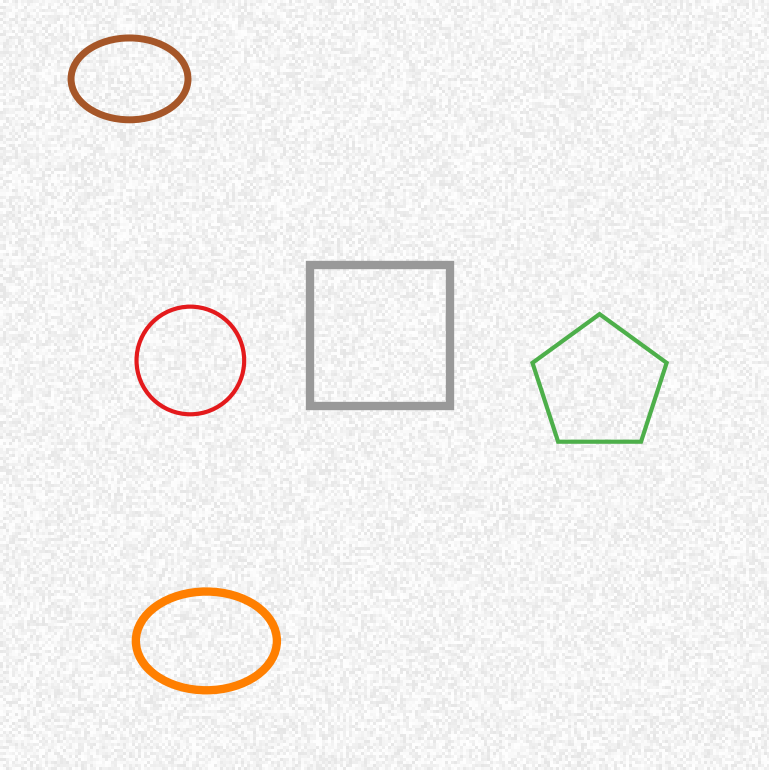[{"shape": "circle", "thickness": 1.5, "radius": 0.35, "center": [0.247, 0.532]}, {"shape": "pentagon", "thickness": 1.5, "radius": 0.46, "center": [0.779, 0.5]}, {"shape": "oval", "thickness": 3, "radius": 0.46, "center": [0.268, 0.168]}, {"shape": "oval", "thickness": 2.5, "radius": 0.38, "center": [0.168, 0.898]}, {"shape": "square", "thickness": 3, "radius": 0.46, "center": [0.493, 0.564]}]